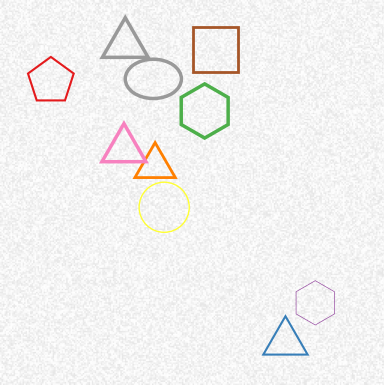[{"shape": "pentagon", "thickness": 1.5, "radius": 0.31, "center": [0.132, 0.79]}, {"shape": "triangle", "thickness": 1.5, "radius": 0.33, "center": [0.741, 0.112]}, {"shape": "hexagon", "thickness": 2.5, "radius": 0.35, "center": [0.532, 0.712]}, {"shape": "hexagon", "thickness": 0.5, "radius": 0.29, "center": [0.819, 0.213]}, {"shape": "triangle", "thickness": 2, "radius": 0.3, "center": [0.403, 0.569]}, {"shape": "circle", "thickness": 1, "radius": 0.33, "center": [0.426, 0.462]}, {"shape": "square", "thickness": 2, "radius": 0.29, "center": [0.561, 0.871]}, {"shape": "triangle", "thickness": 2.5, "radius": 0.33, "center": [0.322, 0.613]}, {"shape": "triangle", "thickness": 2.5, "radius": 0.34, "center": [0.325, 0.885]}, {"shape": "oval", "thickness": 2.5, "radius": 0.36, "center": [0.398, 0.795]}]